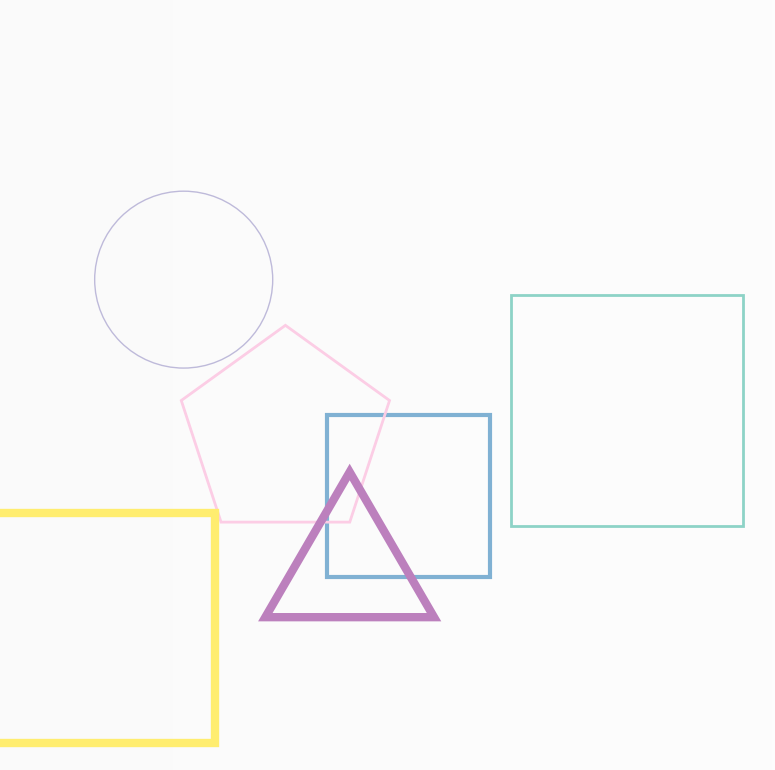[{"shape": "square", "thickness": 1, "radius": 0.75, "center": [0.809, 0.467]}, {"shape": "circle", "thickness": 0.5, "radius": 0.57, "center": [0.237, 0.637]}, {"shape": "square", "thickness": 1.5, "radius": 0.52, "center": [0.527, 0.356]}, {"shape": "pentagon", "thickness": 1, "radius": 0.71, "center": [0.368, 0.436]}, {"shape": "triangle", "thickness": 3, "radius": 0.63, "center": [0.451, 0.261]}, {"shape": "square", "thickness": 3, "radius": 0.75, "center": [0.128, 0.184]}]